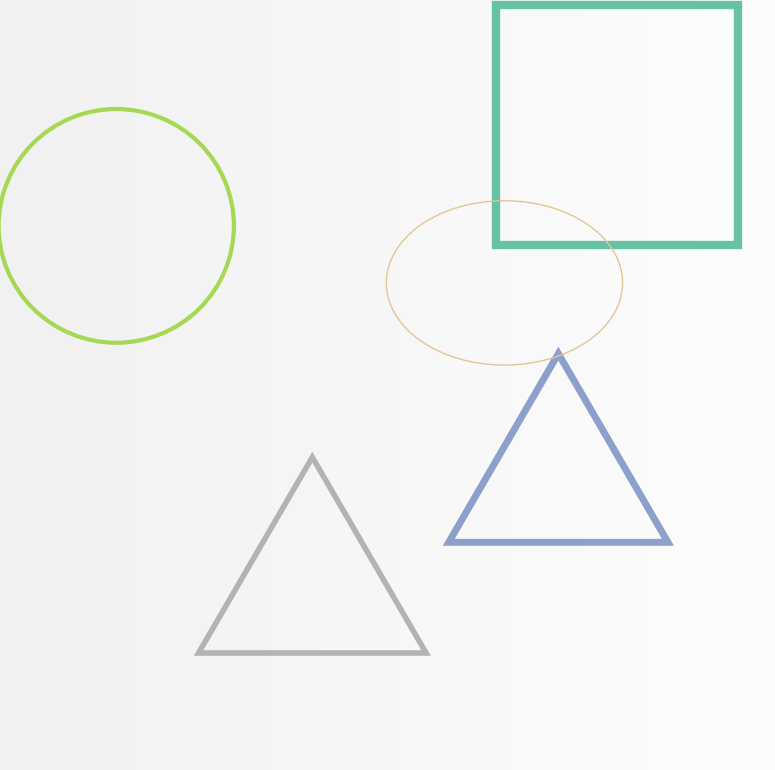[{"shape": "square", "thickness": 3, "radius": 0.78, "center": [0.796, 0.837]}, {"shape": "triangle", "thickness": 2.5, "radius": 0.82, "center": [0.72, 0.377]}, {"shape": "circle", "thickness": 1.5, "radius": 0.76, "center": [0.15, 0.707]}, {"shape": "oval", "thickness": 0.5, "radius": 0.76, "center": [0.651, 0.633]}, {"shape": "triangle", "thickness": 2, "radius": 0.85, "center": [0.403, 0.237]}]